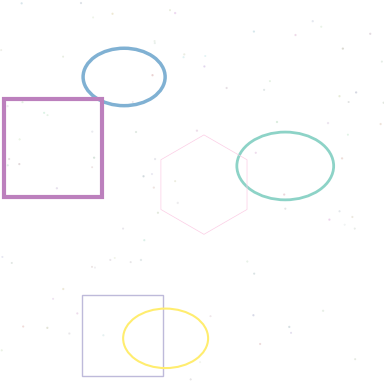[{"shape": "oval", "thickness": 2, "radius": 0.63, "center": [0.741, 0.569]}, {"shape": "square", "thickness": 1, "radius": 0.53, "center": [0.318, 0.128]}, {"shape": "oval", "thickness": 2.5, "radius": 0.53, "center": [0.322, 0.8]}, {"shape": "hexagon", "thickness": 0.5, "radius": 0.65, "center": [0.53, 0.52]}, {"shape": "square", "thickness": 3, "radius": 0.63, "center": [0.138, 0.616]}, {"shape": "oval", "thickness": 1.5, "radius": 0.55, "center": [0.43, 0.121]}]